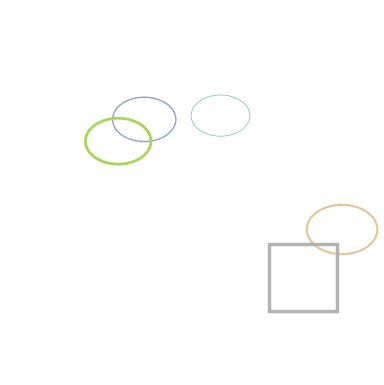[{"shape": "oval", "thickness": 0.5, "radius": 0.38, "center": [0.573, 0.7]}, {"shape": "oval", "thickness": 1, "radius": 0.41, "center": [0.375, 0.69]}, {"shape": "oval", "thickness": 2, "radius": 0.43, "center": [0.307, 0.633]}, {"shape": "oval", "thickness": 1.5, "radius": 0.46, "center": [0.888, 0.404]}, {"shape": "square", "thickness": 2.5, "radius": 0.44, "center": [0.787, 0.279]}]